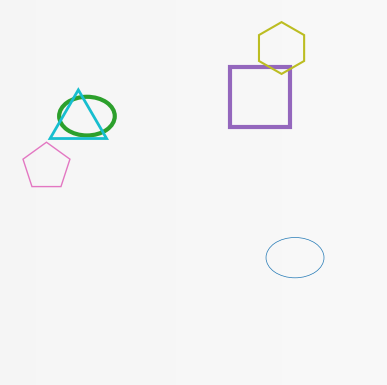[{"shape": "oval", "thickness": 0.5, "radius": 0.37, "center": [0.761, 0.331]}, {"shape": "oval", "thickness": 3, "radius": 0.36, "center": [0.224, 0.698]}, {"shape": "square", "thickness": 3, "radius": 0.39, "center": [0.67, 0.747]}, {"shape": "pentagon", "thickness": 1, "radius": 0.32, "center": [0.12, 0.567]}, {"shape": "hexagon", "thickness": 1.5, "radius": 0.34, "center": [0.727, 0.875]}, {"shape": "triangle", "thickness": 2, "radius": 0.42, "center": [0.202, 0.682]}]